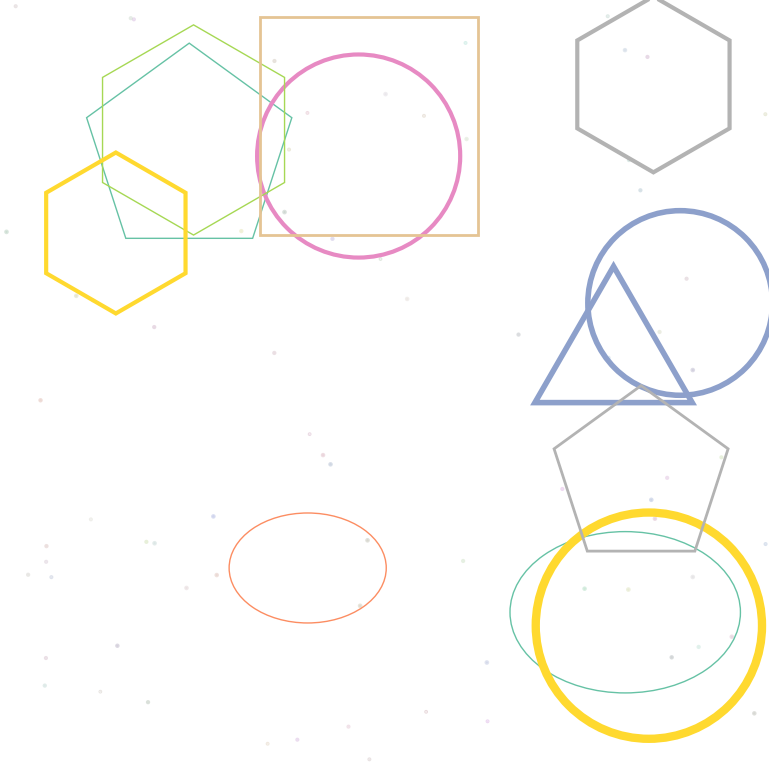[{"shape": "pentagon", "thickness": 0.5, "radius": 0.7, "center": [0.246, 0.804]}, {"shape": "oval", "thickness": 0.5, "radius": 0.75, "center": [0.812, 0.205]}, {"shape": "oval", "thickness": 0.5, "radius": 0.51, "center": [0.4, 0.262]}, {"shape": "triangle", "thickness": 2, "radius": 0.59, "center": [0.797, 0.536]}, {"shape": "circle", "thickness": 2, "radius": 0.6, "center": [0.883, 0.607]}, {"shape": "circle", "thickness": 1.5, "radius": 0.66, "center": [0.466, 0.797]}, {"shape": "hexagon", "thickness": 0.5, "radius": 0.68, "center": [0.251, 0.831]}, {"shape": "circle", "thickness": 3, "radius": 0.73, "center": [0.843, 0.187]}, {"shape": "hexagon", "thickness": 1.5, "radius": 0.52, "center": [0.15, 0.697]}, {"shape": "square", "thickness": 1, "radius": 0.71, "center": [0.479, 0.837]}, {"shape": "hexagon", "thickness": 1.5, "radius": 0.57, "center": [0.849, 0.89]}, {"shape": "pentagon", "thickness": 1, "radius": 0.59, "center": [0.833, 0.38]}]